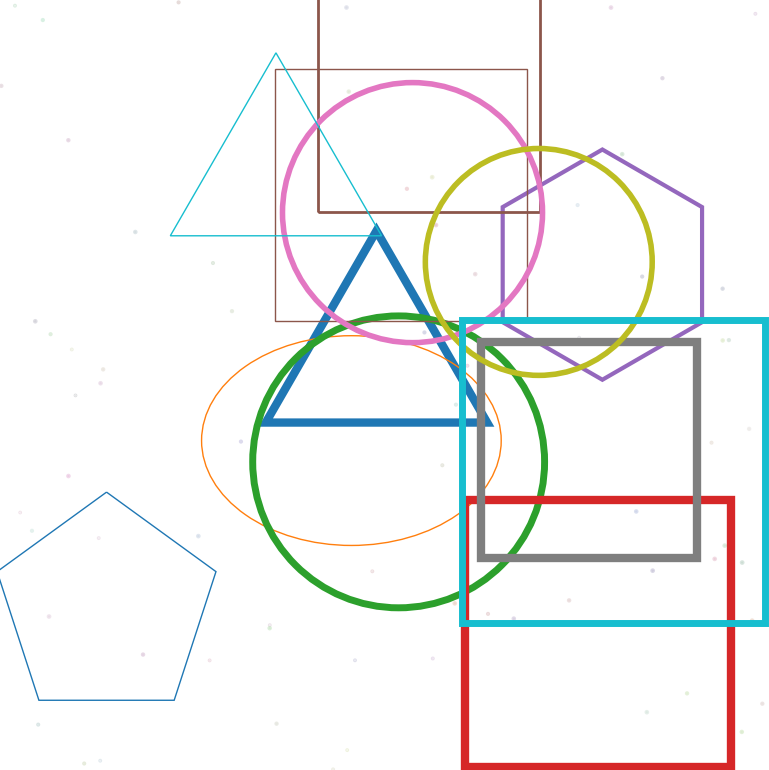[{"shape": "pentagon", "thickness": 0.5, "radius": 0.75, "center": [0.138, 0.211]}, {"shape": "triangle", "thickness": 3, "radius": 0.83, "center": [0.489, 0.534]}, {"shape": "oval", "thickness": 0.5, "radius": 0.97, "center": [0.456, 0.428]}, {"shape": "circle", "thickness": 2.5, "radius": 0.95, "center": [0.518, 0.4]}, {"shape": "square", "thickness": 3, "radius": 0.87, "center": [0.777, 0.177]}, {"shape": "hexagon", "thickness": 1.5, "radius": 0.75, "center": [0.782, 0.656]}, {"shape": "square", "thickness": 0.5, "radius": 0.82, "center": [0.521, 0.747]}, {"shape": "square", "thickness": 1, "radius": 0.72, "center": [0.557, 0.869]}, {"shape": "circle", "thickness": 2, "radius": 0.84, "center": [0.536, 0.724]}, {"shape": "square", "thickness": 3, "radius": 0.7, "center": [0.765, 0.416]}, {"shape": "circle", "thickness": 2, "radius": 0.74, "center": [0.7, 0.66]}, {"shape": "square", "thickness": 2.5, "radius": 0.99, "center": [0.797, 0.388]}, {"shape": "triangle", "thickness": 0.5, "radius": 0.79, "center": [0.358, 0.773]}]